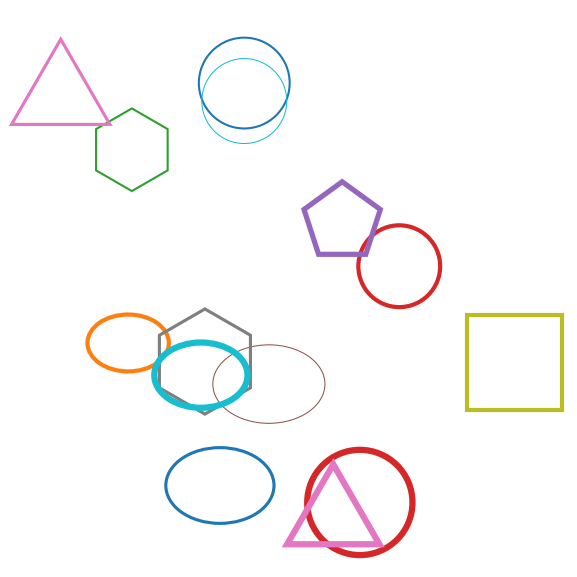[{"shape": "circle", "thickness": 1, "radius": 0.39, "center": [0.423, 0.855]}, {"shape": "oval", "thickness": 1.5, "radius": 0.47, "center": [0.381, 0.158]}, {"shape": "oval", "thickness": 2, "radius": 0.35, "center": [0.222, 0.405]}, {"shape": "hexagon", "thickness": 1, "radius": 0.36, "center": [0.228, 0.74]}, {"shape": "circle", "thickness": 3, "radius": 0.46, "center": [0.623, 0.129]}, {"shape": "circle", "thickness": 2, "radius": 0.35, "center": [0.691, 0.538]}, {"shape": "pentagon", "thickness": 2.5, "radius": 0.35, "center": [0.593, 0.615]}, {"shape": "oval", "thickness": 0.5, "radius": 0.49, "center": [0.466, 0.334]}, {"shape": "triangle", "thickness": 1.5, "radius": 0.49, "center": [0.105, 0.833]}, {"shape": "triangle", "thickness": 3, "radius": 0.46, "center": [0.577, 0.103]}, {"shape": "hexagon", "thickness": 1.5, "radius": 0.46, "center": [0.355, 0.373]}, {"shape": "square", "thickness": 2, "radius": 0.41, "center": [0.891, 0.371]}, {"shape": "oval", "thickness": 3, "radius": 0.4, "center": [0.348, 0.35]}, {"shape": "circle", "thickness": 0.5, "radius": 0.37, "center": [0.423, 0.824]}]